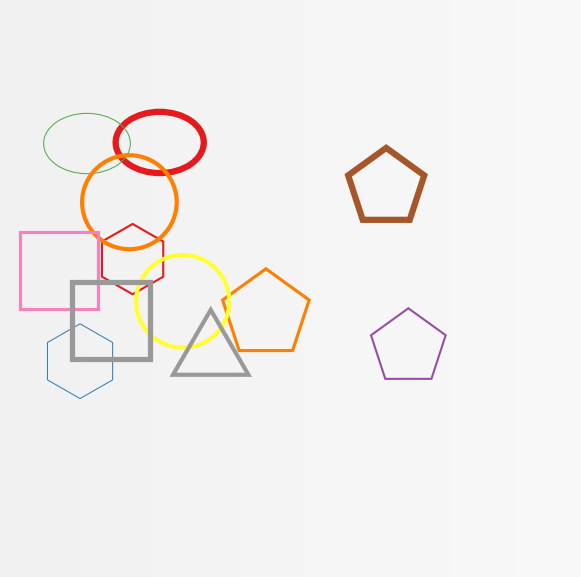[{"shape": "oval", "thickness": 3, "radius": 0.38, "center": [0.275, 0.752]}, {"shape": "hexagon", "thickness": 1, "radius": 0.3, "center": [0.228, 0.55]}, {"shape": "hexagon", "thickness": 0.5, "radius": 0.32, "center": [0.138, 0.374]}, {"shape": "oval", "thickness": 0.5, "radius": 0.37, "center": [0.15, 0.751]}, {"shape": "pentagon", "thickness": 1, "radius": 0.34, "center": [0.703, 0.398]}, {"shape": "pentagon", "thickness": 1.5, "radius": 0.39, "center": [0.457, 0.455]}, {"shape": "circle", "thickness": 2, "radius": 0.41, "center": [0.223, 0.649]}, {"shape": "circle", "thickness": 2, "radius": 0.4, "center": [0.314, 0.477]}, {"shape": "pentagon", "thickness": 3, "radius": 0.34, "center": [0.664, 0.674]}, {"shape": "square", "thickness": 1.5, "radius": 0.34, "center": [0.101, 0.531]}, {"shape": "triangle", "thickness": 2, "radius": 0.37, "center": [0.363, 0.388]}, {"shape": "square", "thickness": 2.5, "radius": 0.33, "center": [0.191, 0.443]}]